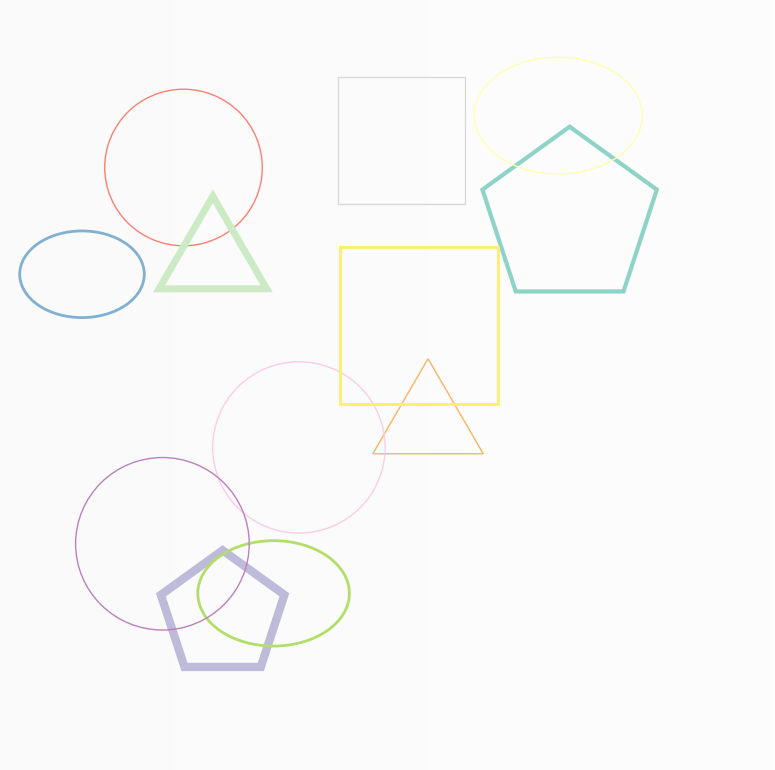[{"shape": "pentagon", "thickness": 1.5, "radius": 0.59, "center": [0.735, 0.717]}, {"shape": "oval", "thickness": 0.5, "radius": 0.54, "center": [0.72, 0.85]}, {"shape": "pentagon", "thickness": 3, "radius": 0.42, "center": [0.287, 0.202]}, {"shape": "circle", "thickness": 0.5, "radius": 0.51, "center": [0.237, 0.782]}, {"shape": "oval", "thickness": 1, "radius": 0.4, "center": [0.106, 0.644]}, {"shape": "triangle", "thickness": 0.5, "radius": 0.41, "center": [0.552, 0.452]}, {"shape": "oval", "thickness": 1, "radius": 0.49, "center": [0.353, 0.229]}, {"shape": "circle", "thickness": 0.5, "radius": 0.56, "center": [0.386, 0.419]}, {"shape": "square", "thickness": 0.5, "radius": 0.41, "center": [0.518, 0.818]}, {"shape": "circle", "thickness": 0.5, "radius": 0.56, "center": [0.21, 0.294]}, {"shape": "triangle", "thickness": 2.5, "radius": 0.4, "center": [0.275, 0.665]}, {"shape": "square", "thickness": 1, "radius": 0.51, "center": [0.541, 0.577]}]